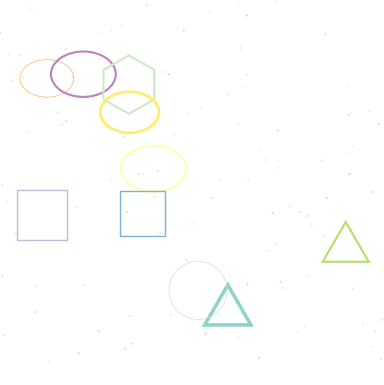[{"shape": "triangle", "thickness": 2.5, "radius": 0.35, "center": [0.592, 0.191]}, {"shape": "oval", "thickness": 1.5, "radius": 0.43, "center": [0.399, 0.562]}, {"shape": "square", "thickness": 1, "radius": 0.33, "center": [0.11, 0.441]}, {"shape": "square", "thickness": 1, "radius": 0.29, "center": [0.37, 0.446]}, {"shape": "oval", "thickness": 0.5, "radius": 0.35, "center": [0.122, 0.797]}, {"shape": "triangle", "thickness": 1.5, "radius": 0.35, "center": [0.898, 0.355]}, {"shape": "circle", "thickness": 0.5, "radius": 0.38, "center": [0.515, 0.246]}, {"shape": "oval", "thickness": 1.5, "radius": 0.42, "center": [0.217, 0.807]}, {"shape": "hexagon", "thickness": 1.5, "radius": 0.38, "center": [0.335, 0.78]}, {"shape": "oval", "thickness": 2, "radius": 0.38, "center": [0.337, 0.708]}]